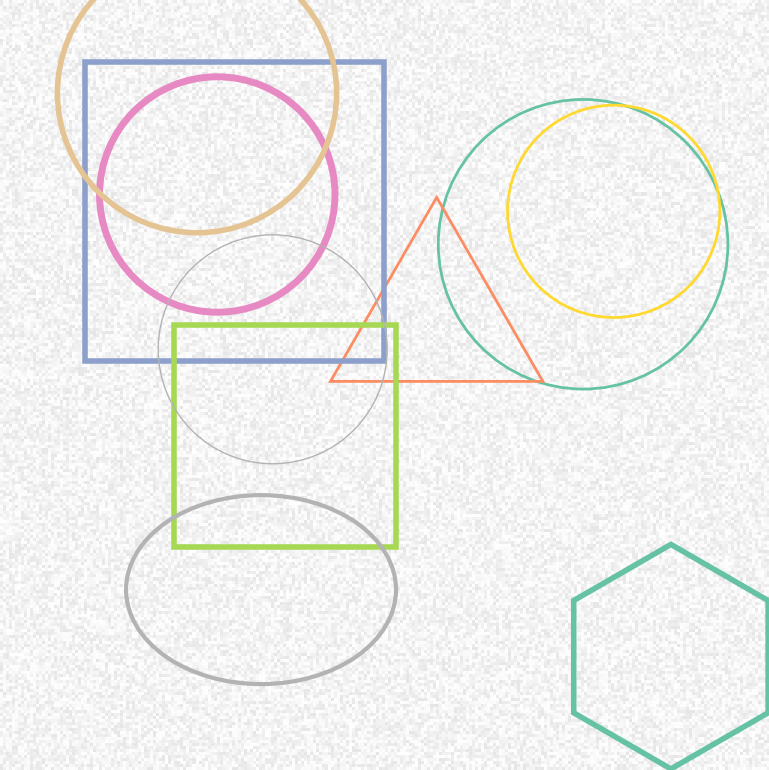[{"shape": "circle", "thickness": 1, "radius": 0.94, "center": [0.757, 0.683]}, {"shape": "hexagon", "thickness": 2, "radius": 0.73, "center": [0.871, 0.147]}, {"shape": "triangle", "thickness": 1, "radius": 0.8, "center": [0.567, 0.584]}, {"shape": "square", "thickness": 2, "radius": 0.97, "center": [0.304, 0.726]}, {"shape": "circle", "thickness": 2.5, "radius": 0.76, "center": [0.282, 0.747]}, {"shape": "square", "thickness": 2, "radius": 0.72, "center": [0.37, 0.433]}, {"shape": "circle", "thickness": 1, "radius": 0.69, "center": [0.797, 0.726]}, {"shape": "circle", "thickness": 2, "radius": 0.91, "center": [0.256, 0.879]}, {"shape": "circle", "thickness": 0.5, "radius": 0.74, "center": [0.354, 0.546]}, {"shape": "oval", "thickness": 1.5, "radius": 0.88, "center": [0.339, 0.234]}]